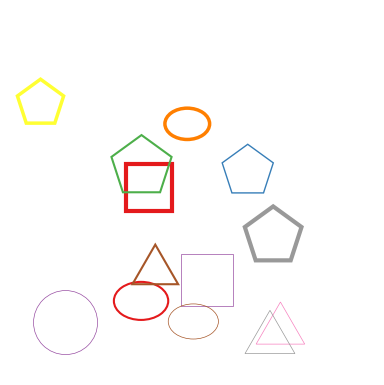[{"shape": "square", "thickness": 3, "radius": 0.3, "center": [0.387, 0.513]}, {"shape": "oval", "thickness": 1.5, "radius": 0.35, "center": [0.366, 0.218]}, {"shape": "pentagon", "thickness": 1, "radius": 0.35, "center": [0.643, 0.555]}, {"shape": "pentagon", "thickness": 1.5, "radius": 0.41, "center": [0.368, 0.567]}, {"shape": "square", "thickness": 0.5, "radius": 0.34, "center": [0.538, 0.274]}, {"shape": "circle", "thickness": 0.5, "radius": 0.42, "center": [0.17, 0.162]}, {"shape": "oval", "thickness": 2.5, "radius": 0.29, "center": [0.486, 0.678]}, {"shape": "pentagon", "thickness": 2.5, "radius": 0.32, "center": [0.105, 0.731]}, {"shape": "triangle", "thickness": 1.5, "radius": 0.34, "center": [0.403, 0.296]}, {"shape": "oval", "thickness": 0.5, "radius": 0.33, "center": [0.502, 0.165]}, {"shape": "triangle", "thickness": 0.5, "radius": 0.36, "center": [0.728, 0.143]}, {"shape": "pentagon", "thickness": 3, "radius": 0.39, "center": [0.71, 0.386]}, {"shape": "triangle", "thickness": 0.5, "radius": 0.37, "center": [0.701, 0.119]}]